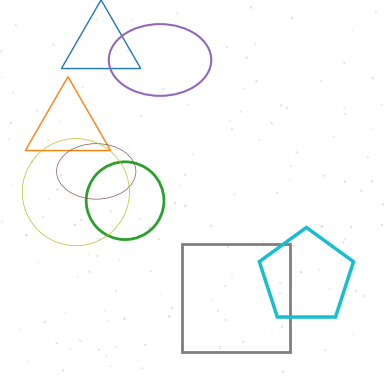[{"shape": "triangle", "thickness": 1, "radius": 0.59, "center": [0.263, 0.881]}, {"shape": "triangle", "thickness": 1, "radius": 0.64, "center": [0.177, 0.673]}, {"shape": "circle", "thickness": 2, "radius": 0.5, "center": [0.325, 0.479]}, {"shape": "oval", "thickness": 1.5, "radius": 0.67, "center": [0.416, 0.844]}, {"shape": "oval", "thickness": 0.5, "radius": 0.51, "center": [0.25, 0.555]}, {"shape": "square", "thickness": 2, "radius": 0.7, "center": [0.612, 0.227]}, {"shape": "circle", "thickness": 0.5, "radius": 0.7, "center": [0.197, 0.501]}, {"shape": "pentagon", "thickness": 2.5, "radius": 0.64, "center": [0.796, 0.281]}]